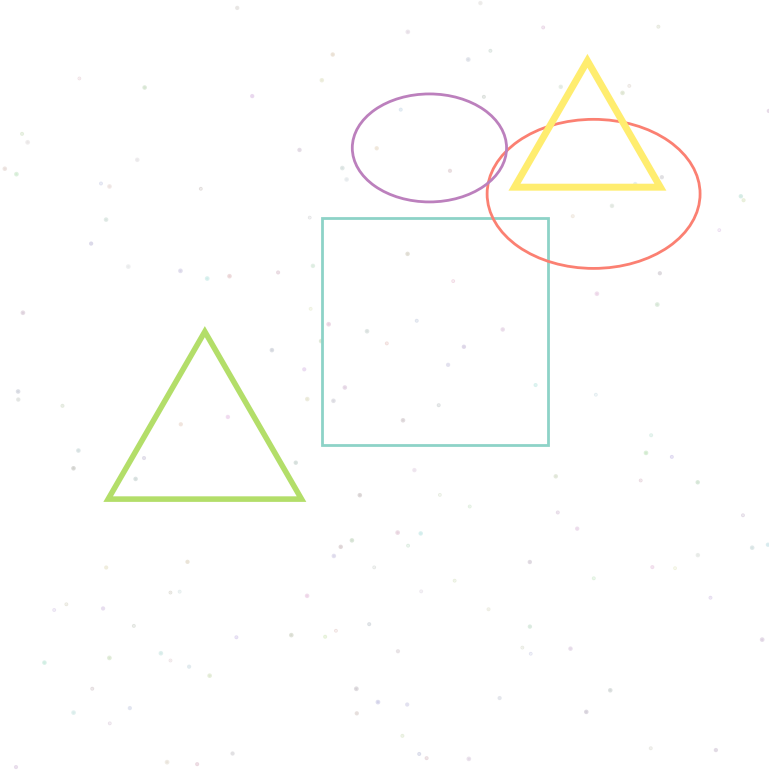[{"shape": "square", "thickness": 1, "radius": 0.74, "center": [0.565, 0.57]}, {"shape": "oval", "thickness": 1, "radius": 0.69, "center": [0.771, 0.748]}, {"shape": "triangle", "thickness": 2, "radius": 0.72, "center": [0.266, 0.424]}, {"shape": "oval", "thickness": 1, "radius": 0.5, "center": [0.558, 0.808]}, {"shape": "triangle", "thickness": 2.5, "radius": 0.55, "center": [0.763, 0.812]}]